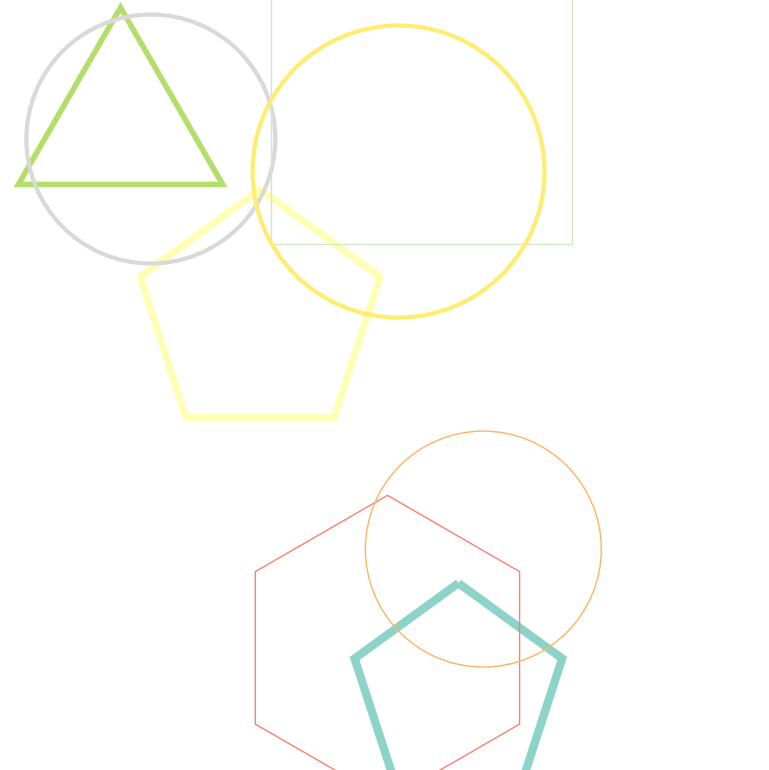[{"shape": "pentagon", "thickness": 3, "radius": 0.71, "center": [0.595, 0.101]}, {"shape": "pentagon", "thickness": 2.5, "radius": 0.82, "center": [0.338, 0.59]}, {"shape": "hexagon", "thickness": 0.5, "radius": 0.99, "center": [0.503, 0.159]}, {"shape": "circle", "thickness": 0.5, "radius": 0.77, "center": [0.628, 0.287]}, {"shape": "triangle", "thickness": 2, "radius": 0.77, "center": [0.157, 0.837]}, {"shape": "circle", "thickness": 1.5, "radius": 0.81, "center": [0.196, 0.819]}, {"shape": "square", "thickness": 0.5, "radius": 0.98, "center": [0.548, 0.879]}, {"shape": "circle", "thickness": 1.5, "radius": 0.95, "center": [0.518, 0.777]}]